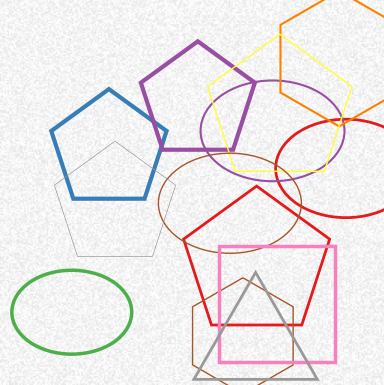[{"shape": "oval", "thickness": 2, "radius": 0.91, "center": [0.899, 0.562]}, {"shape": "pentagon", "thickness": 2, "radius": 1.0, "center": [0.667, 0.317]}, {"shape": "pentagon", "thickness": 3, "radius": 0.79, "center": [0.283, 0.611]}, {"shape": "oval", "thickness": 2.5, "radius": 0.78, "center": [0.186, 0.189]}, {"shape": "pentagon", "thickness": 3, "radius": 0.78, "center": [0.514, 0.737]}, {"shape": "oval", "thickness": 1.5, "radius": 0.93, "center": [0.708, 0.66]}, {"shape": "hexagon", "thickness": 1.5, "radius": 0.88, "center": [0.881, 0.848]}, {"shape": "pentagon", "thickness": 1, "radius": 0.98, "center": [0.727, 0.714]}, {"shape": "hexagon", "thickness": 1, "radius": 0.75, "center": [0.631, 0.128]}, {"shape": "oval", "thickness": 1, "radius": 0.93, "center": [0.597, 0.472]}, {"shape": "square", "thickness": 2.5, "radius": 0.75, "center": [0.72, 0.21]}, {"shape": "triangle", "thickness": 2, "radius": 0.93, "center": [0.664, 0.107]}, {"shape": "pentagon", "thickness": 0.5, "radius": 0.83, "center": [0.299, 0.468]}]